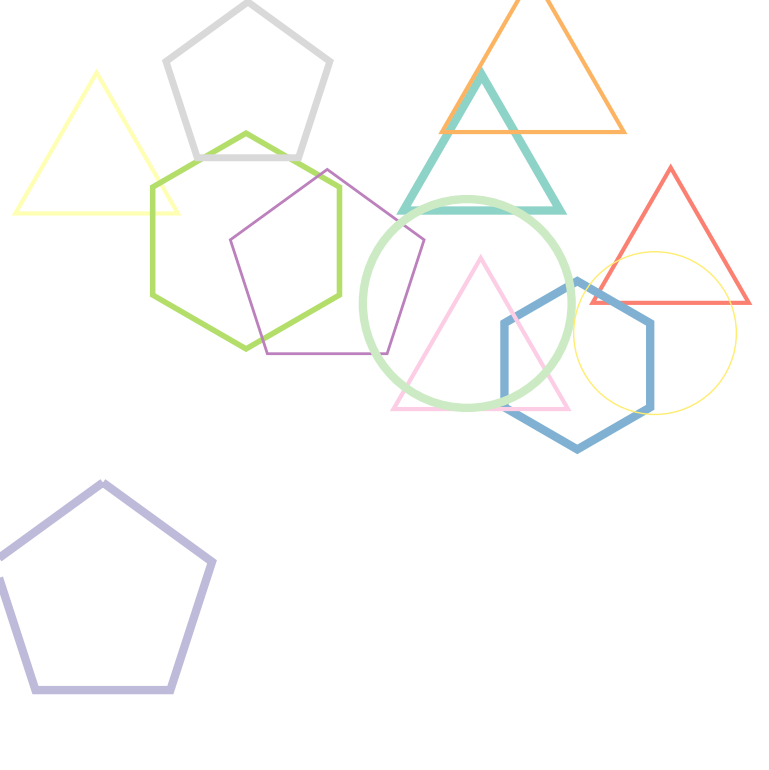[{"shape": "triangle", "thickness": 3, "radius": 0.59, "center": [0.626, 0.785]}, {"shape": "triangle", "thickness": 1.5, "radius": 0.61, "center": [0.125, 0.784]}, {"shape": "pentagon", "thickness": 3, "radius": 0.75, "center": [0.134, 0.224]}, {"shape": "triangle", "thickness": 1.5, "radius": 0.59, "center": [0.871, 0.665]}, {"shape": "hexagon", "thickness": 3, "radius": 0.55, "center": [0.75, 0.526]}, {"shape": "triangle", "thickness": 1.5, "radius": 0.68, "center": [0.692, 0.897]}, {"shape": "hexagon", "thickness": 2, "radius": 0.7, "center": [0.32, 0.687]}, {"shape": "triangle", "thickness": 1.5, "radius": 0.65, "center": [0.624, 0.534]}, {"shape": "pentagon", "thickness": 2.5, "radius": 0.56, "center": [0.322, 0.886]}, {"shape": "pentagon", "thickness": 1, "radius": 0.66, "center": [0.425, 0.648]}, {"shape": "circle", "thickness": 3, "radius": 0.68, "center": [0.607, 0.606]}, {"shape": "circle", "thickness": 0.5, "radius": 0.53, "center": [0.851, 0.567]}]